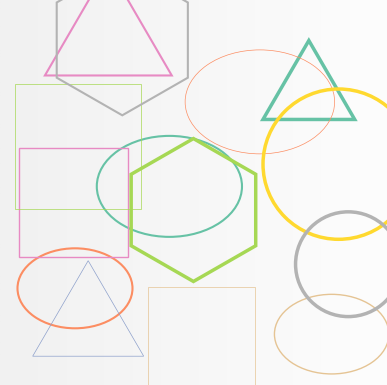[{"shape": "triangle", "thickness": 2.5, "radius": 0.68, "center": [0.797, 0.758]}, {"shape": "oval", "thickness": 1.5, "radius": 0.94, "center": [0.437, 0.516]}, {"shape": "oval", "thickness": 1.5, "radius": 0.74, "center": [0.194, 0.251]}, {"shape": "oval", "thickness": 0.5, "radius": 0.96, "center": [0.671, 0.735]}, {"shape": "triangle", "thickness": 0.5, "radius": 0.83, "center": [0.228, 0.157]}, {"shape": "square", "thickness": 1, "radius": 0.7, "center": [0.189, 0.474]}, {"shape": "triangle", "thickness": 1.5, "radius": 0.94, "center": [0.28, 0.898]}, {"shape": "square", "thickness": 0.5, "radius": 0.81, "center": [0.201, 0.62]}, {"shape": "hexagon", "thickness": 2.5, "radius": 0.93, "center": [0.499, 0.455]}, {"shape": "circle", "thickness": 2.5, "radius": 0.98, "center": [0.874, 0.574]}, {"shape": "oval", "thickness": 1, "radius": 0.74, "center": [0.856, 0.132]}, {"shape": "square", "thickness": 0.5, "radius": 0.69, "center": [0.52, 0.115]}, {"shape": "circle", "thickness": 2.5, "radius": 0.68, "center": [0.899, 0.314]}, {"shape": "hexagon", "thickness": 1.5, "radius": 0.98, "center": [0.316, 0.896]}]